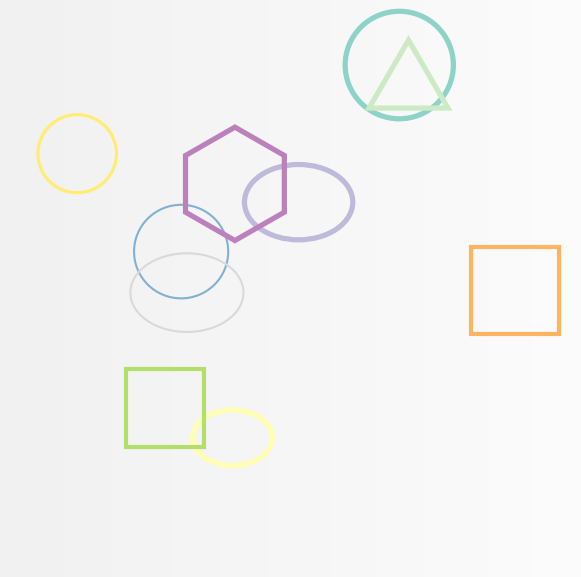[{"shape": "circle", "thickness": 2.5, "radius": 0.47, "center": [0.687, 0.887]}, {"shape": "oval", "thickness": 2.5, "radius": 0.34, "center": [0.4, 0.241]}, {"shape": "oval", "thickness": 2.5, "radius": 0.47, "center": [0.514, 0.649]}, {"shape": "circle", "thickness": 1, "radius": 0.41, "center": [0.312, 0.563]}, {"shape": "square", "thickness": 2, "radius": 0.38, "center": [0.886, 0.496]}, {"shape": "square", "thickness": 2, "radius": 0.34, "center": [0.284, 0.292]}, {"shape": "oval", "thickness": 1, "radius": 0.49, "center": [0.322, 0.492]}, {"shape": "hexagon", "thickness": 2.5, "radius": 0.49, "center": [0.404, 0.681]}, {"shape": "triangle", "thickness": 2.5, "radius": 0.39, "center": [0.703, 0.851]}, {"shape": "circle", "thickness": 1.5, "radius": 0.34, "center": [0.133, 0.733]}]